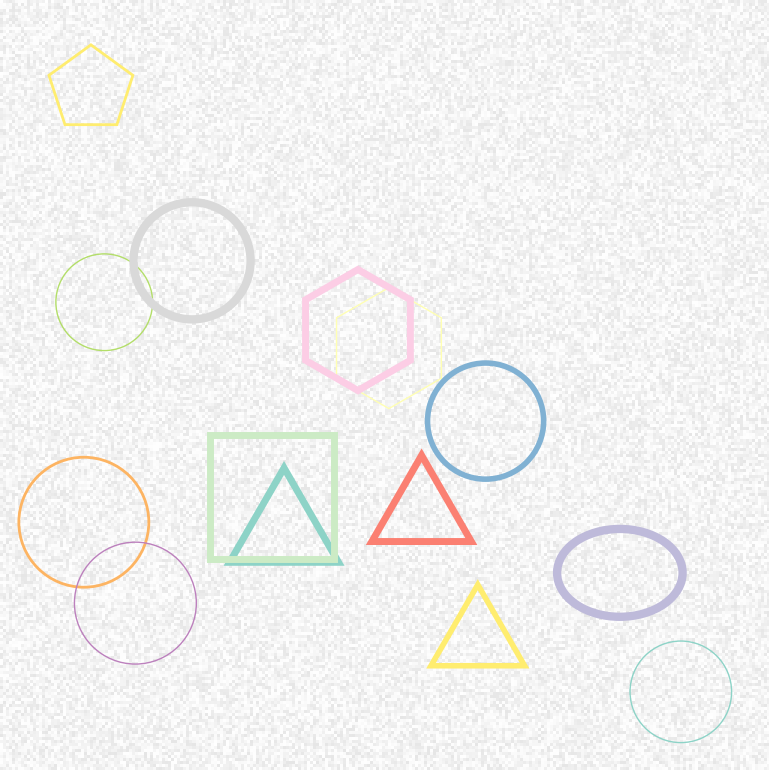[{"shape": "triangle", "thickness": 2.5, "radius": 0.41, "center": [0.369, 0.311]}, {"shape": "circle", "thickness": 0.5, "radius": 0.33, "center": [0.884, 0.102]}, {"shape": "hexagon", "thickness": 0.5, "radius": 0.39, "center": [0.505, 0.548]}, {"shape": "oval", "thickness": 3, "radius": 0.41, "center": [0.805, 0.256]}, {"shape": "triangle", "thickness": 2.5, "radius": 0.37, "center": [0.548, 0.334]}, {"shape": "circle", "thickness": 2, "radius": 0.38, "center": [0.631, 0.453]}, {"shape": "circle", "thickness": 1, "radius": 0.42, "center": [0.109, 0.322]}, {"shape": "circle", "thickness": 0.5, "radius": 0.31, "center": [0.135, 0.607]}, {"shape": "hexagon", "thickness": 2.5, "radius": 0.39, "center": [0.465, 0.571]}, {"shape": "circle", "thickness": 3, "radius": 0.38, "center": [0.249, 0.661]}, {"shape": "circle", "thickness": 0.5, "radius": 0.4, "center": [0.176, 0.217]}, {"shape": "square", "thickness": 2.5, "radius": 0.4, "center": [0.353, 0.355]}, {"shape": "pentagon", "thickness": 1, "radius": 0.29, "center": [0.118, 0.884]}, {"shape": "triangle", "thickness": 2, "radius": 0.35, "center": [0.621, 0.17]}]